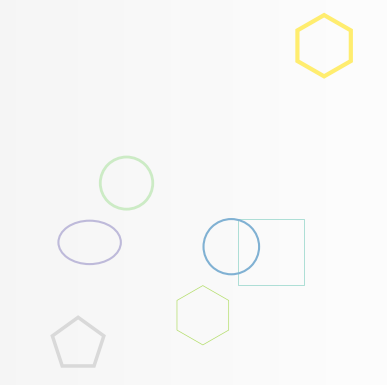[{"shape": "square", "thickness": 0.5, "radius": 0.43, "center": [0.7, 0.345]}, {"shape": "oval", "thickness": 1.5, "radius": 0.4, "center": [0.231, 0.37]}, {"shape": "circle", "thickness": 1.5, "radius": 0.36, "center": [0.597, 0.359]}, {"shape": "hexagon", "thickness": 0.5, "radius": 0.39, "center": [0.523, 0.181]}, {"shape": "pentagon", "thickness": 2.5, "radius": 0.35, "center": [0.202, 0.106]}, {"shape": "circle", "thickness": 2, "radius": 0.34, "center": [0.326, 0.524]}, {"shape": "hexagon", "thickness": 3, "radius": 0.4, "center": [0.836, 0.881]}]